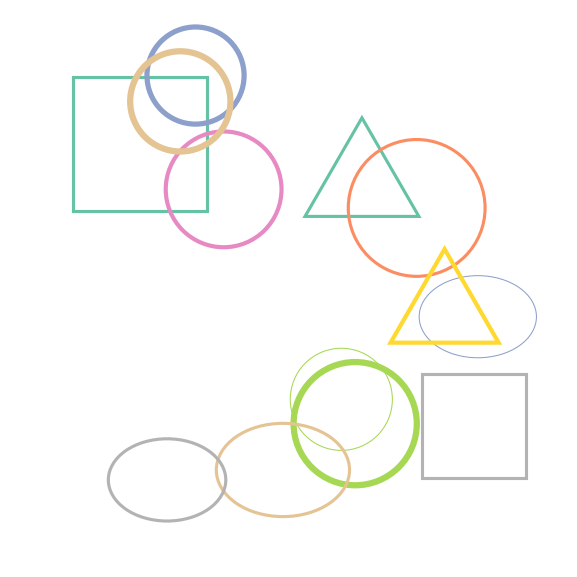[{"shape": "square", "thickness": 1.5, "radius": 0.58, "center": [0.242, 0.749]}, {"shape": "triangle", "thickness": 1.5, "radius": 0.57, "center": [0.627, 0.681]}, {"shape": "circle", "thickness": 1.5, "radius": 0.59, "center": [0.722, 0.639]}, {"shape": "circle", "thickness": 2.5, "radius": 0.42, "center": [0.339, 0.868]}, {"shape": "oval", "thickness": 0.5, "radius": 0.51, "center": [0.827, 0.451]}, {"shape": "circle", "thickness": 2, "radius": 0.5, "center": [0.387, 0.671]}, {"shape": "circle", "thickness": 3, "radius": 0.53, "center": [0.615, 0.266]}, {"shape": "circle", "thickness": 0.5, "radius": 0.44, "center": [0.591, 0.308]}, {"shape": "triangle", "thickness": 2, "radius": 0.54, "center": [0.77, 0.46]}, {"shape": "circle", "thickness": 3, "radius": 0.43, "center": [0.312, 0.824]}, {"shape": "oval", "thickness": 1.5, "radius": 0.58, "center": [0.49, 0.185]}, {"shape": "oval", "thickness": 1.5, "radius": 0.51, "center": [0.289, 0.168]}, {"shape": "square", "thickness": 1.5, "radius": 0.45, "center": [0.821, 0.261]}]